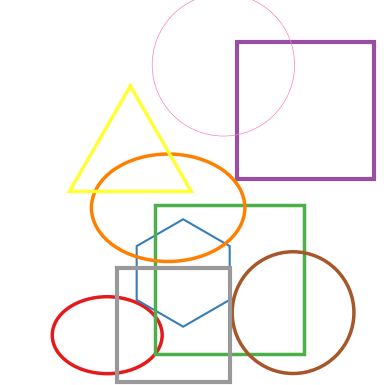[{"shape": "oval", "thickness": 2.5, "radius": 0.71, "center": [0.278, 0.129]}, {"shape": "hexagon", "thickness": 1.5, "radius": 0.7, "center": [0.476, 0.291]}, {"shape": "square", "thickness": 2.5, "radius": 0.97, "center": [0.596, 0.274]}, {"shape": "square", "thickness": 3, "radius": 0.89, "center": [0.795, 0.713]}, {"shape": "oval", "thickness": 2.5, "radius": 1.0, "center": [0.437, 0.46]}, {"shape": "triangle", "thickness": 2.5, "radius": 0.91, "center": [0.339, 0.594]}, {"shape": "circle", "thickness": 2.5, "radius": 0.79, "center": [0.761, 0.188]}, {"shape": "circle", "thickness": 0.5, "radius": 0.92, "center": [0.58, 0.832]}, {"shape": "square", "thickness": 3, "radius": 0.74, "center": [0.451, 0.156]}]